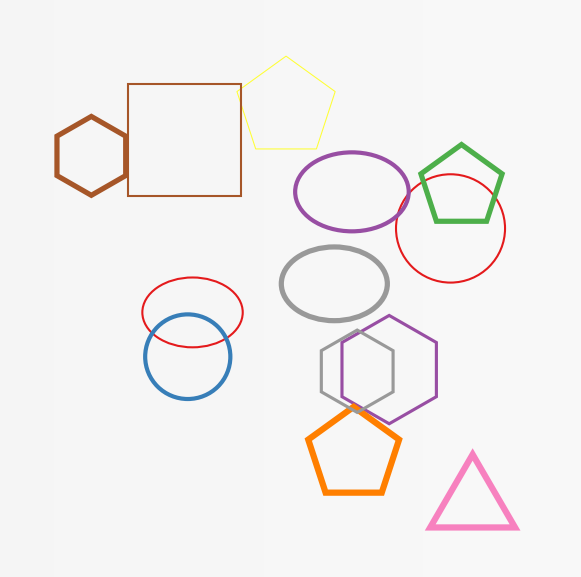[{"shape": "oval", "thickness": 1, "radius": 0.43, "center": [0.331, 0.458]}, {"shape": "circle", "thickness": 1, "radius": 0.47, "center": [0.775, 0.604]}, {"shape": "circle", "thickness": 2, "radius": 0.37, "center": [0.323, 0.381]}, {"shape": "pentagon", "thickness": 2.5, "radius": 0.37, "center": [0.794, 0.675]}, {"shape": "hexagon", "thickness": 1.5, "radius": 0.47, "center": [0.67, 0.359]}, {"shape": "oval", "thickness": 2, "radius": 0.49, "center": [0.605, 0.667]}, {"shape": "pentagon", "thickness": 3, "radius": 0.41, "center": [0.608, 0.213]}, {"shape": "pentagon", "thickness": 0.5, "radius": 0.44, "center": [0.492, 0.813]}, {"shape": "square", "thickness": 1, "radius": 0.49, "center": [0.317, 0.757]}, {"shape": "hexagon", "thickness": 2.5, "radius": 0.34, "center": [0.157, 0.729]}, {"shape": "triangle", "thickness": 3, "radius": 0.42, "center": [0.813, 0.128]}, {"shape": "oval", "thickness": 2.5, "radius": 0.46, "center": [0.575, 0.508]}, {"shape": "hexagon", "thickness": 1.5, "radius": 0.36, "center": [0.615, 0.356]}]